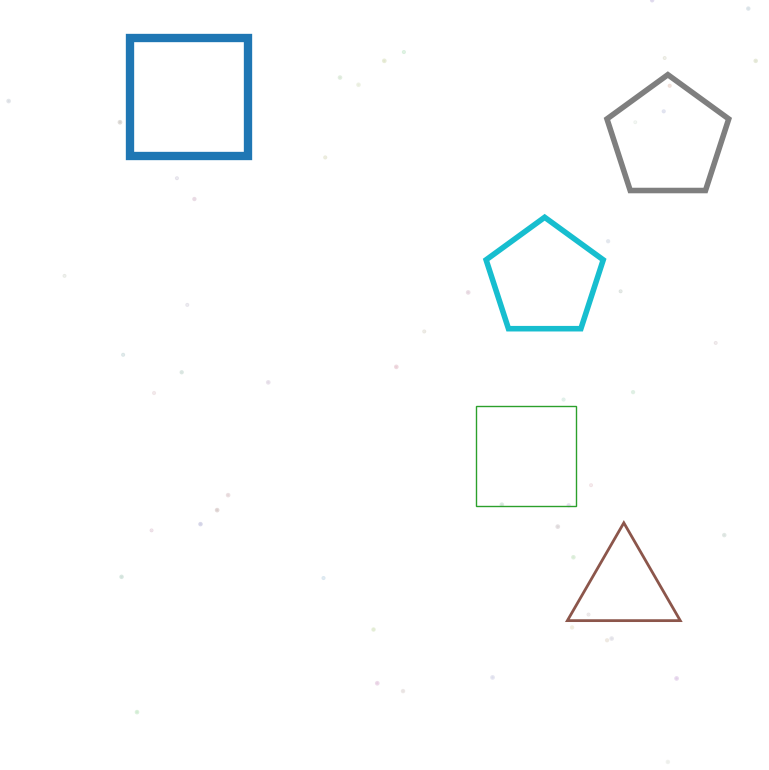[{"shape": "square", "thickness": 3, "radius": 0.38, "center": [0.246, 0.874]}, {"shape": "square", "thickness": 0.5, "radius": 0.33, "center": [0.683, 0.408]}, {"shape": "triangle", "thickness": 1, "radius": 0.42, "center": [0.81, 0.236]}, {"shape": "pentagon", "thickness": 2, "radius": 0.42, "center": [0.867, 0.82]}, {"shape": "pentagon", "thickness": 2, "radius": 0.4, "center": [0.707, 0.638]}]